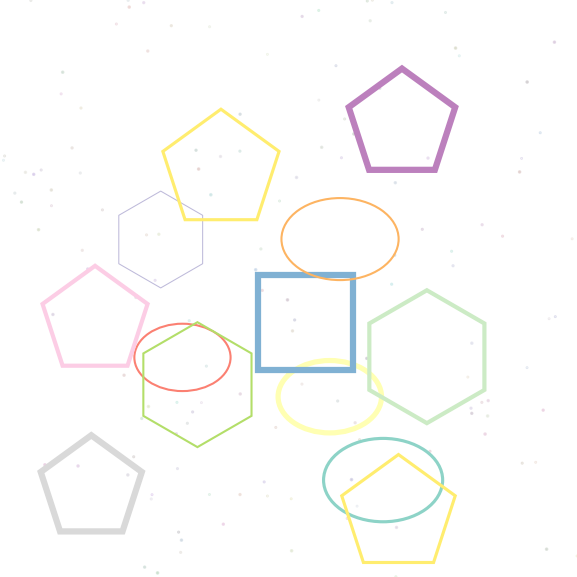[{"shape": "oval", "thickness": 1.5, "radius": 0.52, "center": [0.663, 0.168]}, {"shape": "oval", "thickness": 2.5, "radius": 0.45, "center": [0.571, 0.312]}, {"shape": "hexagon", "thickness": 0.5, "radius": 0.42, "center": [0.278, 0.584]}, {"shape": "oval", "thickness": 1, "radius": 0.42, "center": [0.316, 0.38]}, {"shape": "square", "thickness": 3, "radius": 0.41, "center": [0.53, 0.441]}, {"shape": "oval", "thickness": 1, "radius": 0.51, "center": [0.589, 0.585]}, {"shape": "hexagon", "thickness": 1, "radius": 0.54, "center": [0.342, 0.333]}, {"shape": "pentagon", "thickness": 2, "radius": 0.48, "center": [0.165, 0.443]}, {"shape": "pentagon", "thickness": 3, "radius": 0.46, "center": [0.158, 0.153]}, {"shape": "pentagon", "thickness": 3, "radius": 0.48, "center": [0.696, 0.783]}, {"shape": "hexagon", "thickness": 2, "radius": 0.58, "center": [0.739, 0.381]}, {"shape": "pentagon", "thickness": 1.5, "radius": 0.52, "center": [0.69, 0.109]}, {"shape": "pentagon", "thickness": 1.5, "radius": 0.53, "center": [0.383, 0.704]}]